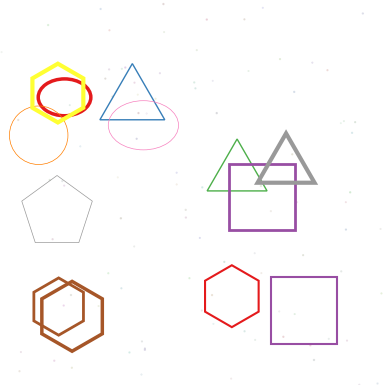[{"shape": "hexagon", "thickness": 1.5, "radius": 0.4, "center": [0.602, 0.231]}, {"shape": "oval", "thickness": 2.5, "radius": 0.34, "center": [0.168, 0.747]}, {"shape": "triangle", "thickness": 1, "radius": 0.49, "center": [0.344, 0.738]}, {"shape": "triangle", "thickness": 1, "radius": 0.45, "center": [0.616, 0.549]}, {"shape": "square", "thickness": 2, "radius": 0.43, "center": [0.681, 0.488]}, {"shape": "square", "thickness": 1.5, "radius": 0.43, "center": [0.79, 0.194]}, {"shape": "circle", "thickness": 0.5, "radius": 0.38, "center": [0.1, 0.649]}, {"shape": "hexagon", "thickness": 3, "radius": 0.38, "center": [0.15, 0.758]}, {"shape": "hexagon", "thickness": 2, "radius": 0.37, "center": [0.152, 0.204]}, {"shape": "hexagon", "thickness": 2.5, "radius": 0.45, "center": [0.187, 0.178]}, {"shape": "oval", "thickness": 0.5, "radius": 0.46, "center": [0.372, 0.675]}, {"shape": "triangle", "thickness": 3, "radius": 0.43, "center": [0.743, 0.568]}, {"shape": "pentagon", "thickness": 0.5, "radius": 0.48, "center": [0.148, 0.448]}]